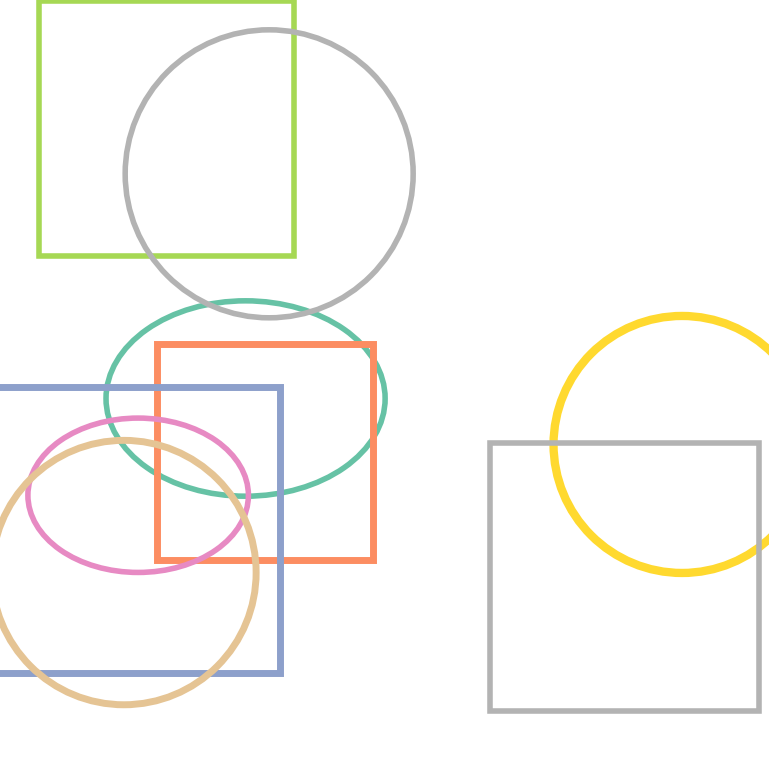[{"shape": "oval", "thickness": 2, "radius": 0.91, "center": [0.319, 0.482]}, {"shape": "square", "thickness": 2.5, "radius": 0.7, "center": [0.344, 0.413]}, {"shape": "square", "thickness": 2.5, "radius": 0.93, "center": [0.179, 0.312]}, {"shape": "oval", "thickness": 2, "radius": 0.72, "center": [0.179, 0.357]}, {"shape": "square", "thickness": 2, "radius": 0.83, "center": [0.217, 0.833]}, {"shape": "circle", "thickness": 3, "radius": 0.83, "center": [0.886, 0.423]}, {"shape": "circle", "thickness": 2.5, "radius": 0.86, "center": [0.161, 0.256]}, {"shape": "square", "thickness": 2, "radius": 0.87, "center": [0.811, 0.251]}, {"shape": "circle", "thickness": 2, "radius": 0.94, "center": [0.35, 0.774]}]